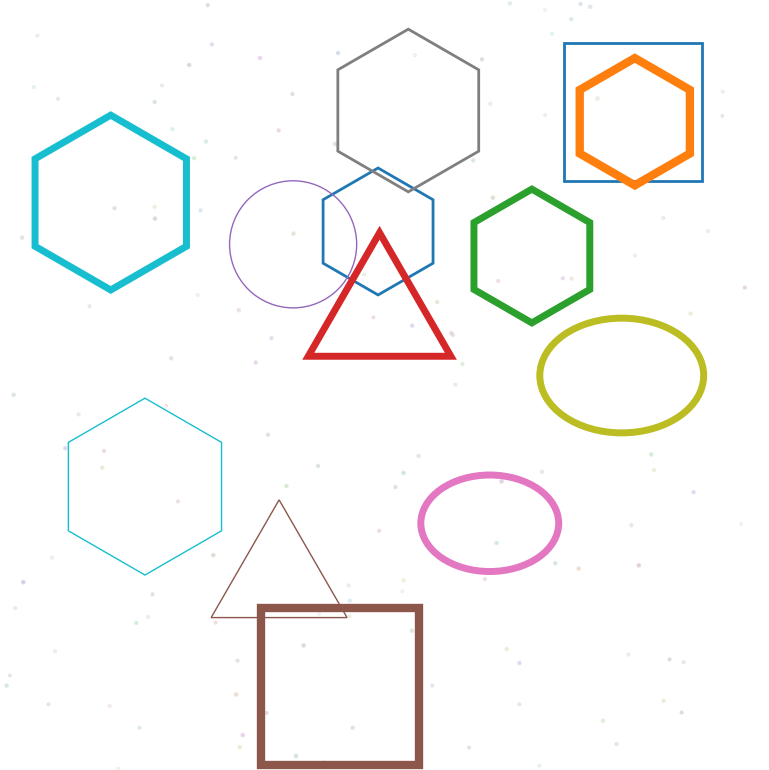[{"shape": "hexagon", "thickness": 1, "radius": 0.41, "center": [0.491, 0.699]}, {"shape": "square", "thickness": 1, "radius": 0.45, "center": [0.822, 0.854]}, {"shape": "hexagon", "thickness": 3, "radius": 0.41, "center": [0.824, 0.842]}, {"shape": "hexagon", "thickness": 2.5, "radius": 0.43, "center": [0.691, 0.668]}, {"shape": "triangle", "thickness": 2.5, "radius": 0.53, "center": [0.493, 0.591]}, {"shape": "circle", "thickness": 0.5, "radius": 0.41, "center": [0.381, 0.683]}, {"shape": "square", "thickness": 3, "radius": 0.51, "center": [0.442, 0.108]}, {"shape": "triangle", "thickness": 0.5, "radius": 0.51, "center": [0.362, 0.249]}, {"shape": "oval", "thickness": 2.5, "radius": 0.45, "center": [0.636, 0.32]}, {"shape": "hexagon", "thickness": 1, "radius": 0.53, "center": [0.53, 0.856]}, {"shape": "oval", "thickness": 2.5, "radius": 0.53, "center": [0.807, 0.512]}, {"shape": "hexagon", "thickness": 2.5, "radius": 0.57, "center": [0.144, 0.737]}, {"shape": "hexagon", "thickness": 0.5, "radius": 0.57, "center": [0.188, 0.368]}]